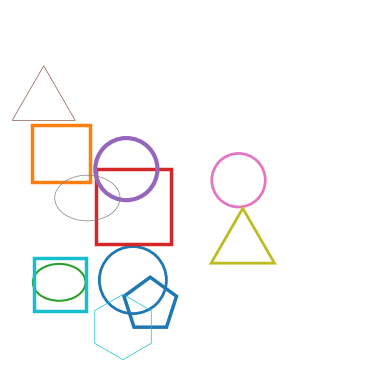[{"shape": "circle", "thickness": 2, "radius": 0.44, "center": [0.345, 0.273]}, {"shape": "pentagon", "thickness": 2.5, "radius": 0.36, "center": [0.39, 0.208]}, {"shape": "square", "thickness": 2.5, "radius": 0.37, "center": [0.158, 0.602]}, {"shape": "oval", "thickness": 1.5, "radius": 0.34, "center": [0.154, 0.267]}, {"shape": "square", "thickness": 2.5, "radius": 0.49, "center": [0.347, 0.464]}, {"shape": "circle", "thickness": 3, "radius": 0.4, "center": [0.328, 0.561]}, {"shape": "triangle", "thickness": 0.5, "radius": 0.47, "center": [0.114, 0.735]}, {"shape": "circle", "thickness": 2, "radius": 0.35, "center": [0.62, 0.532]}, {"shape": "oval", "thickness": 0.5, "radius": 0.42, "center": [0.227, 0.486]}, {"shape": "triangle", "thickness": 2, "radius": 0.47, "center": [0.631, 0.364]}, {"shape": "hexagon", "thickness": 0.5, "radius": 0.42, "center": [0.319, 0.151]}, {"shape": "square", "thickness": 2.5, "radius": 0.34, "center": [0.155, 0.261]}]